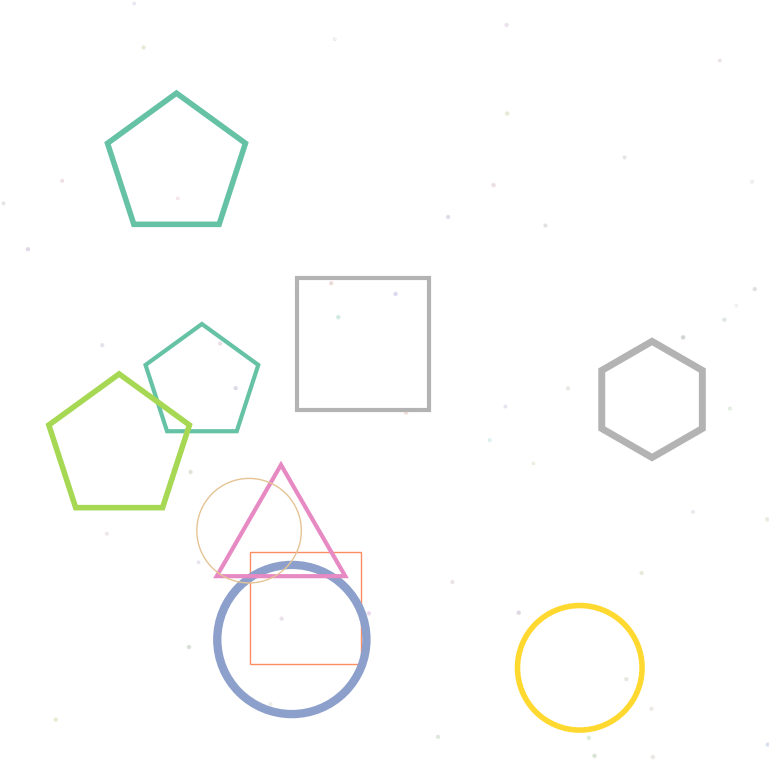[{"shape": "pentagon", "thickness": 1.5, "radius": 0.38, "center": [0.262, 0.502]}, {"shape": "pentagon", "thickness": 2, "radius": 0.47, "center": [0.229, 0.785]}, {"shape": "square", "thickness": 0.5, "radius": 0.36, "center": [0.397, 0.21]}, {"shape": "circle", "thickness": 3, "radius": 0.48, "center": [0.379, 0.169]}, {"shape": "triangle", "thickness": 1.5, "radius": 0.48, "center": [0.365, 0.3]}, {"shape": "pentagon", "thickness": 2, "radius": 0.48, "center": [0.155, 0.418]}, {"shape": "circle", "thickness": 2, "radius": 0.4, "center": [0.753, 0.133]}, {"shape": "circle", "thickness": 0.5, "radius": 0.34, "center": [0.323, 0.311]}, {"shape": "hexagon", "thickness": 2.5, "radius": 0.38, "center": [0.847, 0.481]}, {"shape": "square", "thickness": 1.5, "radius": 0.43, "center": [0.471, 0.554]}]